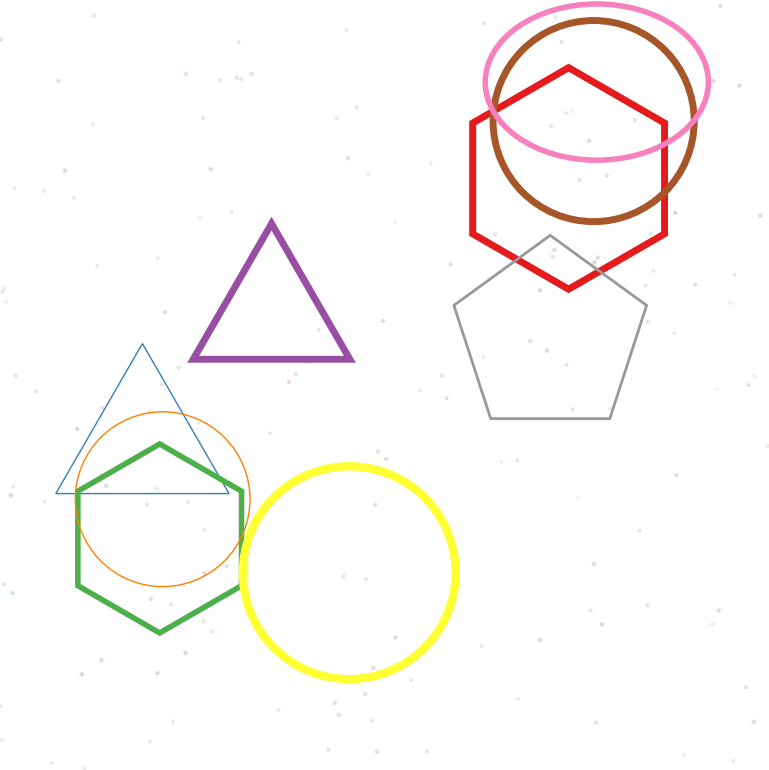[{"shape": "hexagon", "thickness": 2.5, "radius": 0.72, "center": [0.738, 0.768]}, {"shape": "triangle", "thickness": 0.5, "radius": 0.65, "center": [0.185, 0.424]}, {"shape": "hexagon", "thickness": 2, "radius": 0.61, "center": [0.207, 0.301]}, {"shape": "triangle", "thickness": 2.5, "radius": 0.59, "center": [0.353, 0.592]}, {"shape": "circle", "thickness": 0.5, "radius": 0.57, "center": [0.211, 0.352]}, {"shape": "circle", "thickness": 3, "radius": 0.69, "center": [0.454, 0.256]}, {"shape": "circle", "thickness": 2.5, "radius": 0.65, "center": [0.771, 0.843]}, {"shape": "oval", "thickness": 2, "radius": 0.72, "center": [0.775, 0.893]}, {"shape": "pentagon", "thickness": 1, "radius": 0.66, "center": [0.715, 0.563]}]